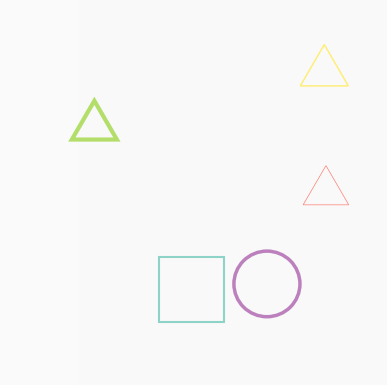[{"shape": "square", "thickness": 1.5, "radius": 0.42, "center": [0.495, 0.248]}, {"shape": "triangle", "thickness": 0.5, "radius": 0.34, "center": [0.841, 0.502]}, {"shape": "triangle", "thickness": 3, "radius": 0.34, "center": [0.244, 0.671]}, {"shape": "circle", "thickness": 2.5, "radius": 0.43, "center": [0.689, 0.263]}, {"shape": "triangle", "thickness": 1, "radius": 0.36, "center": [0.837, 0.813]}]